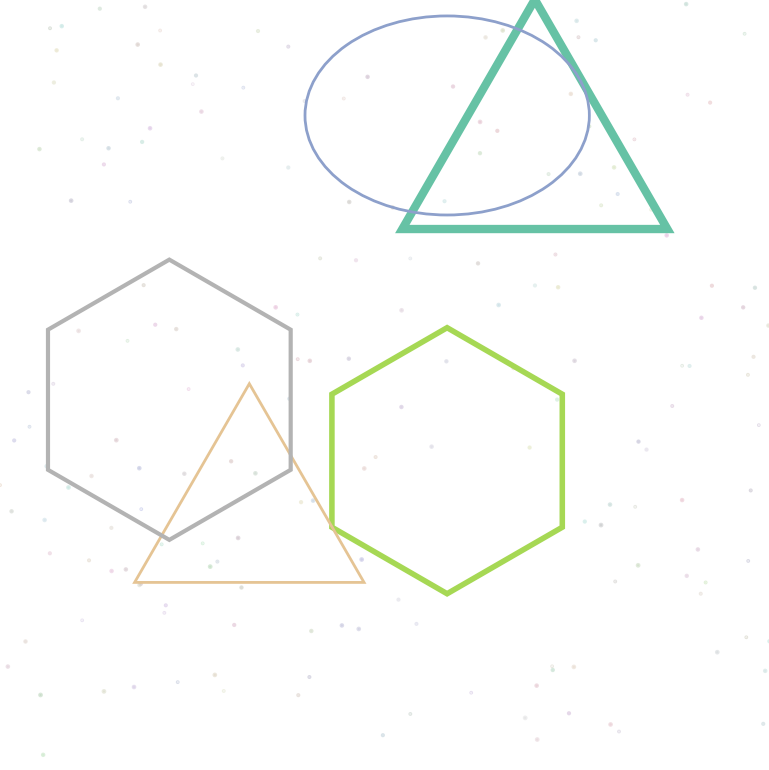[{"shape": "triangle", "thickness": 3, "radius": 0.99, "center": [0.695, 0.802]}, {"shape": "oval", "thickness": 1, "radius": 0.92, "center": [0.581, 0.85]}, {"shape": "hexagon", "thickness": 2, "radius": 0.86, "center": [0.581, 0.402]}, {"shape": "triangle", "thickness": 1, "radius": 0.86, "center": [0.324, 0.33]}, {"shape": "hexagon", "thickness": 1.5, "radius": 0.91, "center": [0.22, 0.481]}]